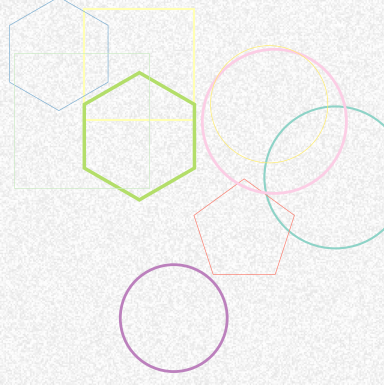[{"shape": "circle", "thickness": 1.5, "radius": 0.92, "center": [0.871, 0.539]}, {"shape": "square", "thickness": 1.5, "radius": 0.72, "center": [0.361, 0.833]}, {"shape": "pentagon", "thickness": 0.5, "radius": 0.69, "center": [0.634, 0.398]}, {"shape": "hexagon", "thickness": 0.5, "radius": 0.74, "center": [0.153, 0.86]}, {"shape": "hexagon", "thickness": 2.5, "radius": 0.83, "center": [0.362, 0.646]}, {"shape": "circle", "thickness": 2, "radius": 0.94, "center": [0.713, 0.685]}, {"shape": "circle", "thickness": 2, "radius": 0.69, "center": [0.451, 0.174]}, {"shape": "square", "thickness": 0.5, "radius": 0.88, "center": [0.212, 0.687]}, {"shape": "circle", "thickness": 0.5, "radius": 0.76, "center": [0.699, 0.729]}]